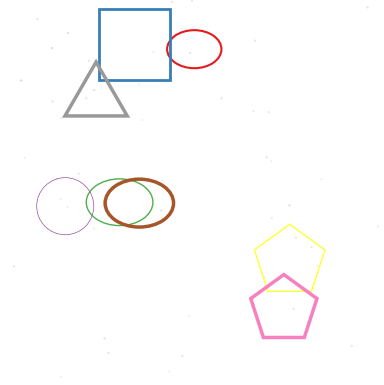[{"shape": "oval", "thickness": 1.5, "radius": 0.35, "center": [0.505, 0.872]}, {"shape": "square", "thickness": 2, "radius": 0.46, "center": [0.35, 0.884]}, {"shape": "oval", "thickness": 1, "radius": 0.43, "center": [0.311, 0.475]}, {"shape": "circle", "thickness": 0.5, "radius": 0.37, "center": [0.169, 0.464]}, {"shape": "pentagon", "thickness": 1, "radius": 0.48, "center": [0.752, 0.321]}, {"shape": "oval", "thickness": 2.5, "radius": 0.44, "center": [0.362, 0.472]}, {"shape": "pentagon", "thickness": 2.5, "radius": 0.45, "center": [0.737, 0.197]}, {"shape": "triangle", "thickness": 2.5, "radius": 0.47, "center": [0.25, 0.746]}]